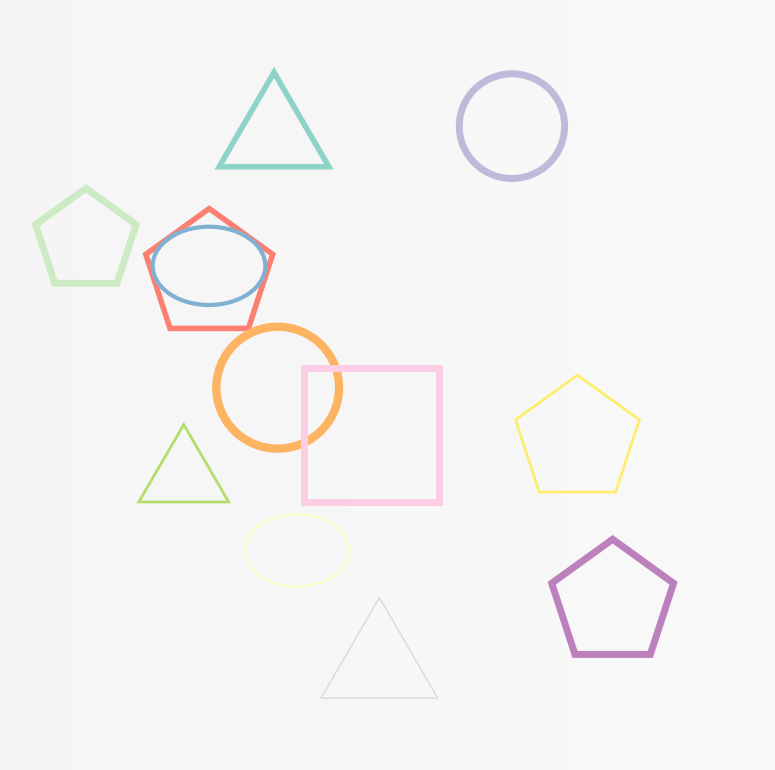[{"shape": "triangle", "thickness": 2, "radius": 0.41, "center": [0.354, 0.824]}, {"shape": "oval", "thickness": 0.5, "radius": 0.33, "center": [0.383, 0.285]}, {"shape": "circle", "thickness": 2.5, "radius": 0.34, "center": [0.661, 0.836]}, {"shape": "pentagon", "thickness": 2, "radius": 0.43, "center": [0.27, 0.643]}, {"shape": "oval", "thickness": 1.5, "radius": 0.36, "center": [0.27, 0.655]}, {"shape": "circle", "thickness": 3, "radius": 0.4, "center": [0.358, 0.497]}, {"shape": "triangle", "thickness": 1, "radius": 0.33, "center": [0.237, 0.382]}, {"shape": "square", "thickness": 2.5, "radius": 0.43, "center": [0.479, 0.436]}, {"shape": "triangle", "thickness": 0.5, "radius": 0.44, "center": [0.49, 0.137]}, {"shape": "pentagon", "thickness": 2.5, "radius": 0.41, "center": [0.791, 0.217]}, {"shape": "pentagon", "thickness": 2.5, "radius": 0.34, "center": [0.111, 0.687]}, {"shape": "pentagon", "thickness": 1, "radius": 0.42, "center": [0.745, 0.429]}]